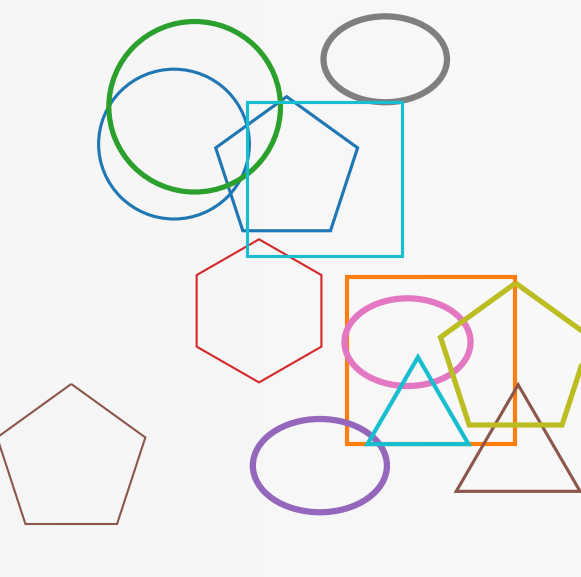[{"shape": "pentagon", "thickness": 1.5, "radius": 0.64, "center": [0.493, 0.703]}, {"shape": "circle", "thickness": 1.5, "radius": 0.65, "center": [0.299, 0.75]}, {"shape": "square", "thickness": 2, "radius": 0.72, "center": [0.742, 0.375]}, {"shape": "circle", "thickness": 2.5, "radius": 0.74, "center": [0.335, 0.814]}, {"shape": "hexagon", "thickness": 1, "radius": 0.62, "center": [0.446, 0.461]}, {"shape": "oval", "thickness": 3, "radius": 0.58, "center": [0.55, 0.193]}, {"shape": "triangle", "thickness": 1.5, "radius": 0.62, "center": [0.891, 0.21]}, {"shape": "pentagon", "thickness": 1, "radius": 0.67, "center": [0.123, 0.2]}, {"shape": "oval", "thickness": 3, "radius": 0.54, "center": [0.701, 0.407]}, {"shape": "oval", "thickness": 3, "radius": 0.53, "center": [0.663, 0.896]}, {"shape": "pentagon", "thickness": 2.5, "radius": 0.68, "center": [0.887, 0.373]}, {"shape": "square", "thickness": 1.5, "radius": 0.67, "center": [0.559, 0.689]}, {"shape": "triangle", "thickness": 2, "radius": 0.5, "center": [0.719, 0.28]}]